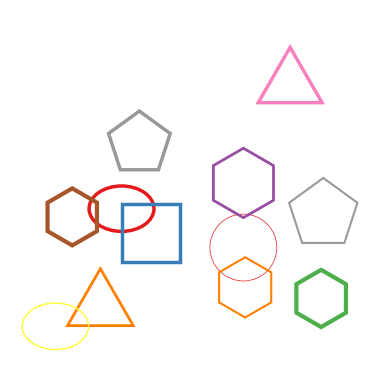[{"shape": "oval", "thickness": 2.5, "radius": 0.42, "center": [0.316, 0.458]}, {"shape": "circle", "thickness": 0.5, "radius": 0.43, "center": [0.632, 0.357]}, {"shape": "square", "thickness": 2.5, "radius": 0.38, "center": [0.392, 0.396]}, {"shape": "hexagon", "thickness": 3, "radius": 0.37, "center": [0.834, 0.225]}, {"shape": "hexagon", "thickness": 2, "radius": 0.45, "center": [0.632, 0.525]}, {"shape": "hexagon", "thickness": 1.5, "radius": 0.39, "center": [0.637, 0.254]}, {"shape": "triangle", "thickness": 2, "radius": 0.49, "center": [0.261, 0.203]}, {"shape": "oval", "thickness": 1, "radius": 0.43, "center": [0.144, 0.152]}, {"shape": "hexagon", "thickness": 3, "radius": 0.37, "center": [0.188, 0.437]}, {"shape": "triangle", "thickness": 2.5, "radius": 0.48, "center": [0.754, 0.781]}, {"shape": "pentagon", "thickness": 1.5, "radius": 0.47, "center": [0.84, 0.444]}, {"shape": "pentagon", "thickness": 2.5, "radius": 0.42, "center": [0.362, 0.627]}]